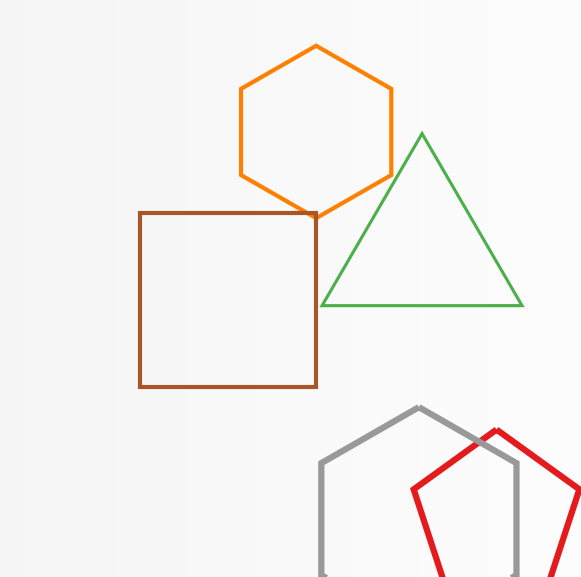[{"shape": "pentagon", "thickness": 3, "radius": 0.75, "center": [0.854, 0.105]}, {"shape": "triangle", "thickness": 1.5, "radius": 0.99, "center": [0.726, 0.569]}, {"shape": "hexagon", "thickness": 2, "radius": 0.75, "center": [0.544, 0.771]}, {"shape": "square", "thickness": 2, "radius": 0.76, "center": [0.392, 0.48]}, {"shape": "hexagon", "thickness": 3, "radius": 0.97, "center": [0.721, 0.1]}]